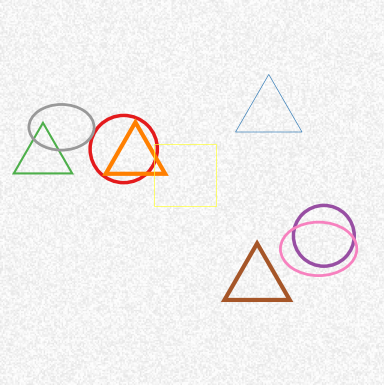[{"shape": "circle", "thickness": 2.5, "radius": 0.44, "center": [0.321, 0.613]}, {"shape": "triangle", "thickness": 0.5, "radius": 0.5, "center": [0.698, 0.707]}, {"shape": "triangle", "thickness": 1.5, "radius": 0.44, "center": [0.112, 0.593]}, {"shape": "circle", "thickness": 2.5, "radius": 0.39, "center": [0.841, 0.388]}, {"shape": "triangle", "thickness": 3, "radius": 0.45, "center": [0.352, 0.593]}, {"shape": "square", "thickness": 0.5, "radius": 0.4, "center": [0.48, 0.546]}, {"shape": "triangle", "thickness": 3, "radius": 0.49, "center": [0.668, 0.27]}, {"shape": "oval", "thickness": 2, "radius": 0.5, "center": [0.828, 0.354]}, {"shape": "oval", "thickness": 2, "radius": 0.42, "center": [0.16, 0.669]}]